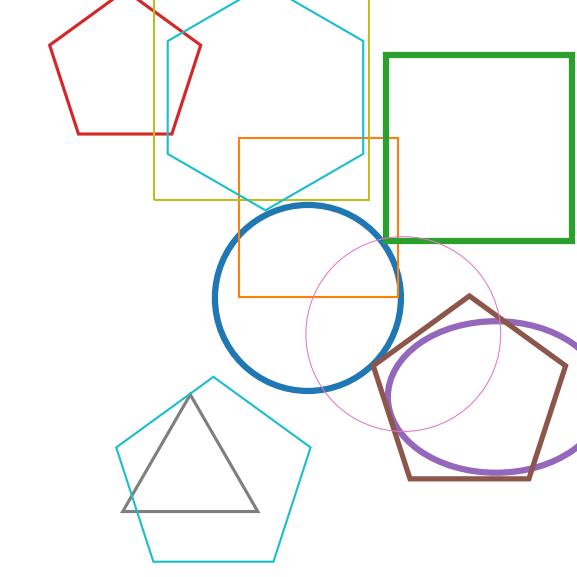[{"shape": "circle", "thickness": 3, "radius": 0.81, "center": [0.533, 0.483]}, {"shape": "square", "thickness": 1, "radius": 0.69, "center": [0.551, 0.622]}, {"shape": "square", "thickness": 3, "radius": 0.8, "center": [0.829, 0.742]}, {"shape": "pentagon", "thickness": 1.5, "radius": 0.69, "center": [0.217, 0.878]}, {"shape": "oval", "thickness": 3, "radius": 0.94, "center": [0.859, 0.312]}, {"shape": "pentagon", "thickness": 2.5, "radius": 0.88, "center": [0.813, 0.312]}, {"shape": "circle", "thickness": 0.5, "radius": 0.84, "center": [0.698, 0.421]}, {"shape": "triangle", "thickness": 1.5, "radius": 0.67, "center": [0.329, 0.181]}, {"shape": "square", "thickness": 1, "radius": 0.93, "center": [0.453, 0.839]}, {"shape": "hexagon", "thickness": 1, "radius": 0.98, "center": [0.46, 0.83]}, {"shape": "pentagon", "thickness": 1, "radius": 0.88, "center": [0.37, 0.17]}]